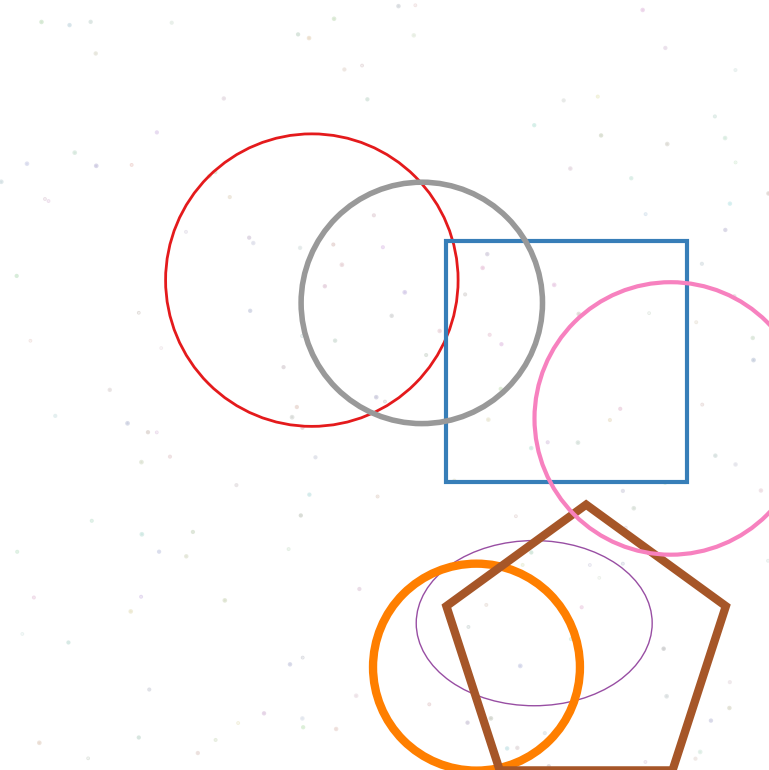[{"shape": "circle", "thickness": 1, "radius": 0.95, "center": [0.405, 0.636]}, {"shape": "square", "thickness": 1.5, "radius": 0.78, "center": [0.736, 0.53]}, {"shape": "oval", "thickness": 0.5, "radius": 0.77, "center": [0.694, 0.191]}, {"shape": "circle", "thickness": 3, "radius": 0.67, "center": [0.619, 0.134]}, {"shape": "pentagon", "thickness": 3, "radius": 0.95, "center": [0.761, 0.154]}, {"shape": "circle", "thickness": 1.5, "radius": 0.88, "center": [0.871, 0.457]}, {"shape": "circle", "thickness": 2, "radius": 0.78, "center": [0.548, 0.607]}]